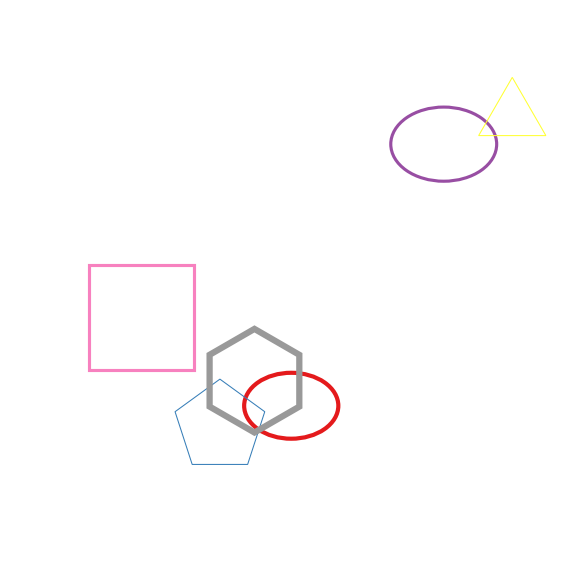[{"shape": "oval", "thickness": 2, "radius": 0.41, "center": [0.504, 0.297]}, {"shape": "pentagon", "thickness": 0.5, "radius": 0.41, "center": [0.381, 0.261]}, {"shape": "oval", "thickness": 1.5, "radius": 0.46, "center": [0.768, 0.75]}, {"shape": "triangle", "thickness": 0.5, "radius": 0.34, "center": [0.887, 0.798]}, {"shape": "square", "thickness": 1.5, "radius": 0.45, "center": [0.245, 0.45]}, {"shape": "hexagon", "thickness": 3, "radius": 0.45, "center": [0.441, 0.34]}]